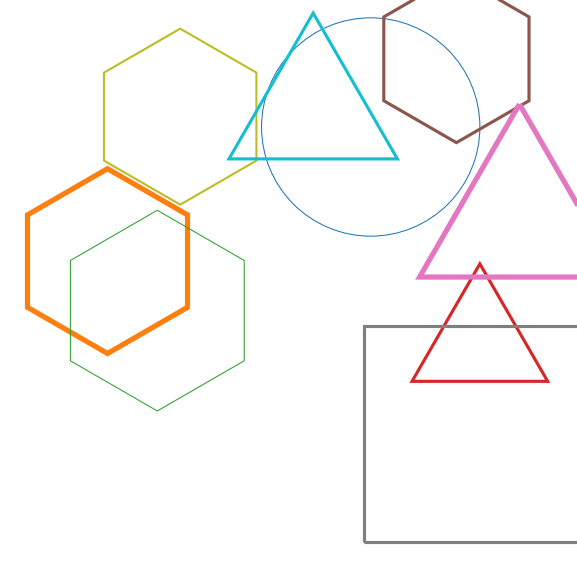[{"shape": "circle", "thickness": 0.5, "radius": 0.95, "center": [0.642, 0.779]}, {"shape": "hexagon", "thickness": 2.5, "radius": 0.8, "center": [0.186, 0.547]}, {"shape": "hexagon", "thickness": 0.5, "radius": 0.87, "center": [0.272, 0.461]}, {"shape": "triangle", "thickness": 1.5, "radius": 0.68, "center": [0.831, 0.407]}, {"shape": "hexagon", "thickness": 1.5, "radius": 0.73, "center": [0.79, 0.897]}, {"shape": "triangle", "thickness": 2.5, "radius": 1.0, "center": [0.899, 0.619]}, {"shape": "square", "thickness": 1.5, "radius": 0.93, "center": [0.816, 0.247]}, {"shape": "hexagon", "thickness": 1, "radius": 0.76, "center": [0.312, 0.797]}, {"shape": "triangle", "thickness": 1.5, "radius": 0.84, "center": [0.542, 0.808]}]